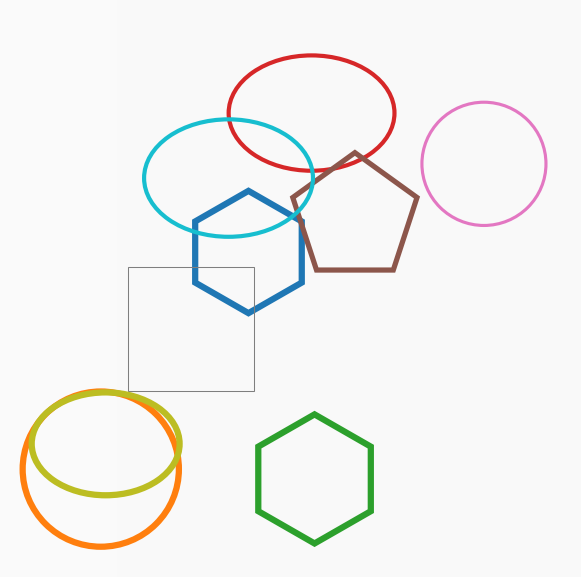[{"shape": "hexagon", "thickness": 3, "radius": 0.53, "center": [0.427, 0.563]}, {"shape": "circle", "thickness": 3, "radius": 0.67, "center": [0.173, 0.187]}, {"shape": "hexagon", "thickness": 3, "radius": 0.56, "center": [0.541, 0.17]}, {"shape": "oval", "thickness": 2, "radius": 0.71, "center": [0.536, 0.803]}, {"shape": "pentagon", "thickness": 2.5, "radius": 0.56, "center": [0.611, 0.622]}, {"shape": "circle", "thickness": 1.5, "radius": 0.53, "center": [0.833, 0.715]}, {"shape": "square", "thickness": 0.5, "radius": 0.54, "center": [0.329, 0.429]}, {"shape": "oval", "thickness": 3, "radius": 0.64, "center": [0.182, 0.231]}, {"shape": "oval", "thickness": 2, "radius": 0.73, "center": [0.393, 0.691]}]